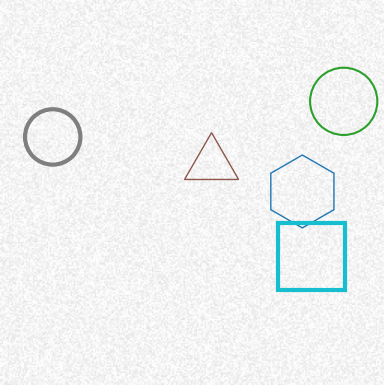[{"shape": "hexagon", "thickness": 1, "radius": 0.47, "center": [0.785, 0.503]}, {"shape": "circle", "thickness": 1.5, "radius": 0.44, "center": [0.893, 0.737]}, {"shape": "triangle", "thickness": 1, "radius": 0.41, "center": [0.549, 0.574]}, {"shape": "circle", "thickness": 3, "radius": 0.36, "center": [0.137, 0.644]}, {"shape": "square", "thickness": 3, "radius": 0.44, "center": [0.809, 0.334]}]